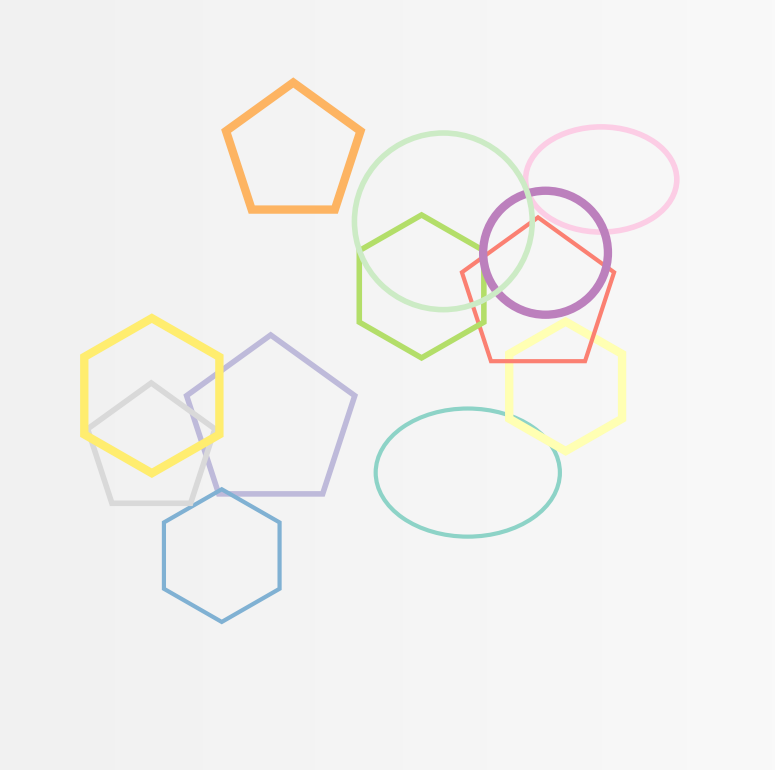[{"shape": "oval", "thickness": 1.5, "radius": 0.59, "center": [0.604, 0.386]}, {"shape": "hexagon", "thickness": 3, "radius": 0.42, "center": [0.73, 0.498]}, {"shape": "pentagon", "thickness": 2, "radius": 0.57, "center": [0.349, 0.451]}, {"shape": "pentagon", "thickness": 1.5, "radius": 0.52, "center": [0.694, 0.614]}, {"shape": "hexagon", "thickness": 1.5, "radius": 0.43, "center": [0.286, 0.278]}, {"shape": "pentagon", "thickness": 3, "radius": 0.46, "center": [0.378, 0.802]}, {"shape": "hexagon", "thickness": 2, "radius": 0.46, "center": [0.544, 0.628]}, {"shape": "oval", "thickness": 2, "radius": 0.49, "center": [0.776, 0.767]}, {"shape": "pentagon", "thickness": 2, "radius": 0.43, "center": [0.195, 0.416]}, {"shape": "circle", "thickness": 3, "radius": 0.4, "center": [0.704, 0.672]}, {"shape": "circle", "thickness": 2, "radius": 0.57, "center": [0.572, 0.713]}, {"shape": "hexagon", "thickness": 3, "radius": 0.5, "center": [0.196, 0.486]}]